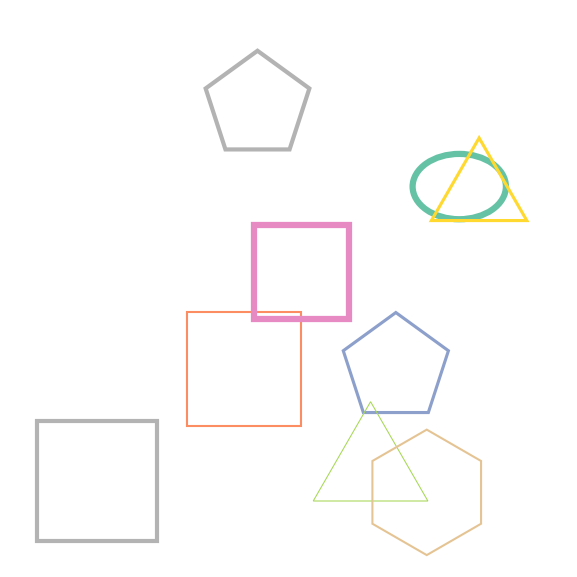[{"shape": "oval", "thickness": 3, "radius": 0.4, "center": [0.795, 0.676]}, {"shape": "square", "thickness": 1, "radius": 0.49, "center": [0.423, 0.36]}, {"shape": "pentagon", "thickness": 1.5, "radius": 0.48, "center": [0.685, 0.362]}, {"shape": "square", "thickness": 3, "radius": 0.41, "center": [0.522, 0.529]}, {"shape": "triangle", "thickness": 0.5, "radius": 0.57, "center": [0.642, 0.189]}, {"shape": "triangle", "thickness": 1.5, "radius": 0.48, "center": [0.83, 0.665]}, {"shape": "hexagon", "thickness": 1, "radius": 0.54, "center": [0.739, 0.147]}, {"shape": "square", "thickness": 2, "radius": 0.52, "center": [0.168, 0.166]}, {"shape": "pentagon", "thickness": 2, "radius": 0.47, "center": [0.446, 0.817]}]